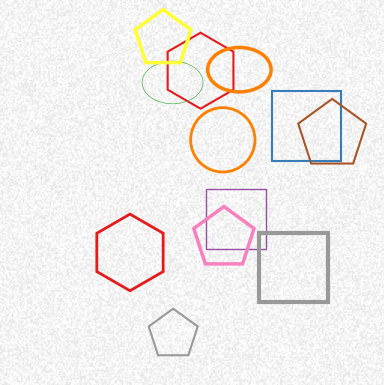[{"shape": "hexagon", "thickness": 1.5, "radius": 0.49, "center": [0.521, 0.816]}, {"shape": "hexagon", "thickness": 2, "radius": 0.5, "center": [0.338, 0.344]}, {"shape": "square", "thickness": 1.5, "radius": 0.45, "center": [0.795, 0.673]}, {"shape": "oval", "thickness": 0.5, "radius": 0.4, "center": [0.448, 0.786]}, {"shape": "square", "thickness": 1, "radius": 0.39, "center": [0.612, 0.431]}, {"shape": "oval", "thickness": 2.5, "radius": 0.41, "center": [0.622, 0.819]}, {"shape": "circle", "thickness": 2, "radius": 0.42, "center": [0.579, 0.637]}, {"shape": "pentagon", "thickness": 2.5, "radius": 0.38, "center": [0.424, 0.899]}, {"shape": "pentagon", "thickness": 1.5, "radius": 0.46, "center": [0.863, 0.65]}, {"shape": "pentagon", "thickness": 2.5, "radius": 0.41, "center": [0.582, 0.381]}, {"shape": "square", "thickness": 3, "radius": 0.45, "center": [0.763, 0.305]}, {"shape": "pentagon", "thickness": 1.5, "radius": 0.33, "center": [0.45, 0.131]}]